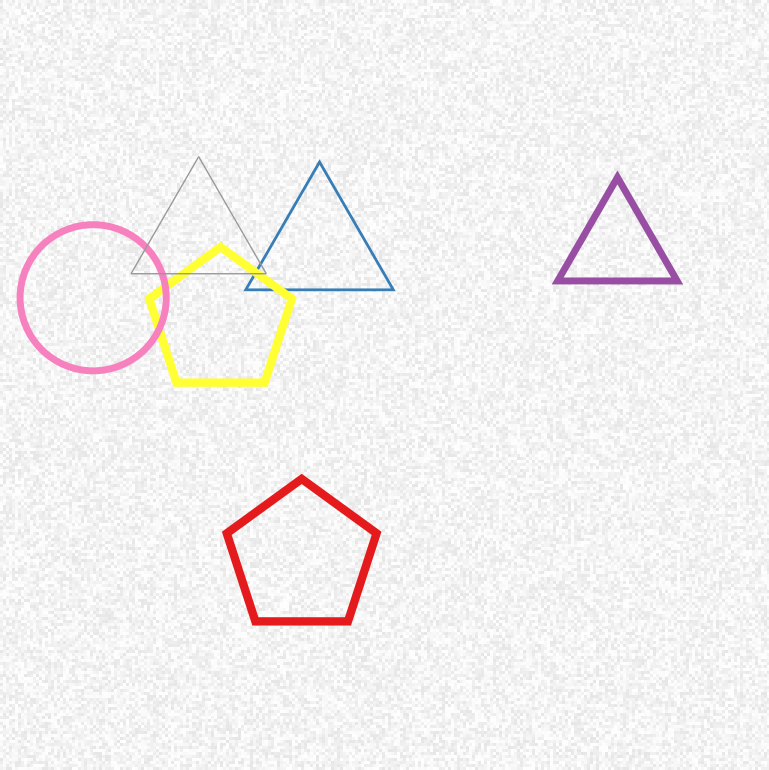[{"shape": "pentagon", "thickness": 3, "radius": 0.51, "center": [0.392, 0.276]}, {"shape": "triangle", "thickness": 1, "radius": 0.55, "center": [0.415, 0.679]}, {"shape": "triangle", "thickness": 2.5, "radius": 0.45, "center": [0.802, 0.68]}, {"shape": "pentagon", "thickness": 3, "radius": 0.49, "center": [0.286, 0.582]}, {"shape": "circle", "thickness": 2.5, "radius": 0.47, "center": [0.121, 0.613]}, {"shape": "triangle", "thickness": 0.5, "radius": 0.51, "center": [0.258, 0.695]}]